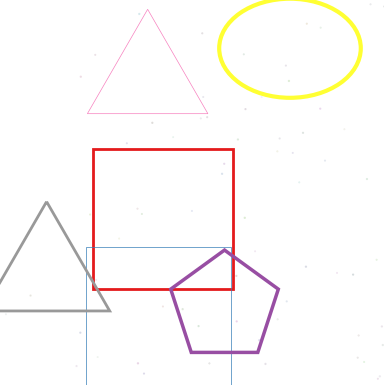[{"shape": "square", "thickness": 2, "radius": 0.91, "center": [0.424, 0.431]}, {"shape": "square", "thickness": 0.5, "radius": 0.94, "center": [0.412, 0.171]}, {"shape": "pentagon", "thickness": 2.5, "radius": 0.73, "center": [0.583, 0.204]}, {"shape": "oval", "thickness": 3, "radius": 0.92, "center": [0.753, 0.875]}, {"shape": "triangle", "thickness": 0.5, "radius": 0.9, "center": [0.383, 0.795]}, {"shape": "triangle", "thickness": 2, "radius": 0.95, "center": [0.121, 0.287]}]